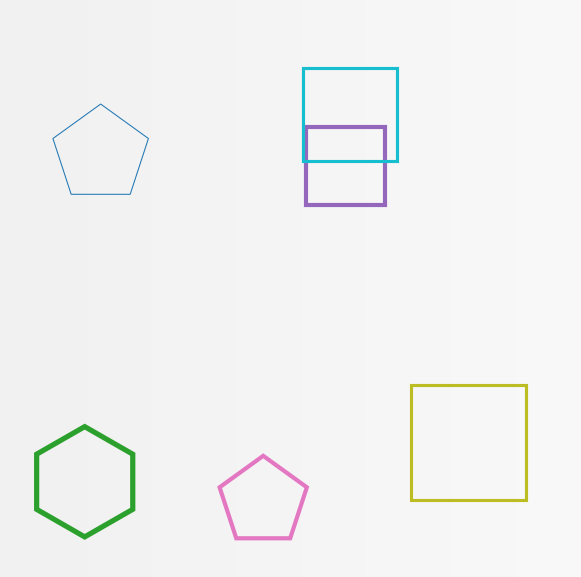[{"shape": "pentagon", "thickness": 0.5, "radius": 0.43, "center": [0.173, 0.733]}, {"shape": "hexagon", "thickness": 2.5, "radius": 0.48, "center": [0.146, 0.165]}, {"shape": "square", "thickness": 2, "radius": 0.34, "center": [0.595, 0.712]}, {"shape": "pentagon", "thickness": 2, "radius": 0.39, "center": [0.453, 0.131]}, {"shape": "square", "thickness": 1.5, "radius": 0.5, "center": [0.807, 0.233]}, {"shape": "square", "thickness": 1.5, "radius": 0.4, "center": [0.603, 0.801]}]